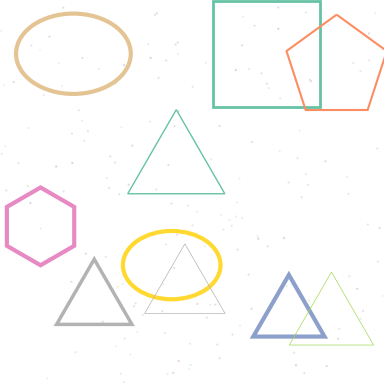[{"shape": "square", "thickness": 2, "radius": 0.69, "center": [0.692, 0.86]}, {"shape": "triangle", "thickness": 1, "radius": 0.73, "center": [0.458, 0.57]}, {"shape": "pentagon", "thickness": 1.5, "radius": 0.68, "center": [0.874, 0.825]}, {"shape": "triangle", "thickness": 3, "radius": 0.53, "center": [0.75, 0.179]}, {"shape": "hexagon", "thickness": 3, "radius": 0.51, "center": [0.105, 0.412]}, {"shape": "triangle", "thickness": 0.5, "radius": 0.63, "center": [0.861, 0.167]}, {"shape": "oval", "thickness": 3, "radius": 0.63, "center": [0.446, 0.311]}, {"shape": "oval", "thickness": 3, "radius": 0.75, "center": [0.191, 0.86]}, {"shape": "triangle", "thickness": 2.5, "radius": 0.56, "center": [0.245, 0.214]}, {"shape": "triangle", "thickness": 0.5, "radius": 0.6, "center": [0.48, 0.246]}]